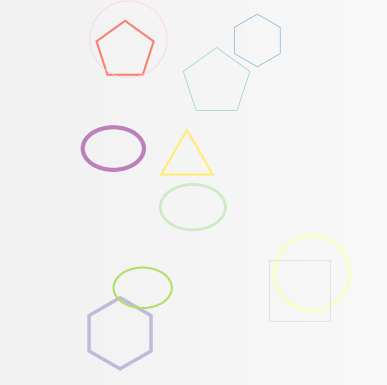[{"shape": "pentagon", "thickness": 0.5, "radius": 0.45, "center": [0.559, 0.786]}, {"shape": "circle", "thickness": 1.5, "radius": 0.49, "center": [0.805, 0.291]}, {"shape": "hexagon", "thickness": 2.5, "radius": 0.46, "center": [0.31, 0.134]}, {"shape": "pentagon", "thickness": 1.5, "radius": 0.39, "center": [0.323, 0.869]}, {"shape": "hexagon", "thickness": 0.5, "radius": 0.34, "center": [0.664, 0.895]}, {"shape": "oval", "thickness": 1.5, "radius": 0.38, "center": [0.368, 0.252]}, {"shape": "circle", "thickness": 0.5, "radius": 0.5, "center": [0.331, 0.898]}, {"shape": "square", "thickness": 0.5, "radius": 0.4, "center": [0.772, 0.245]}, {"shape": "oval", "thickness": 3, "radius": 0.4, "center": [0.292, 0.614]}, {"shape": "oval", "thickness": 2, "radius": 0.42, "center": [0.498, 0.462]}, {"shape": "triangle", "thickness": 1.5, "radius": 0.38, "center": [0.483, 0.585]}]